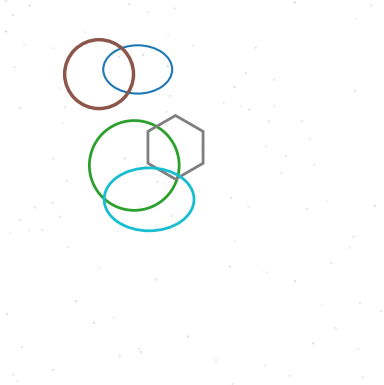[{"shape": "oval", "thickness": 1.5, "radius": 0.45, "center": [0.358, 0.82]}, {"shape": "circle", "thickness": 2, "radius": 0.58, "center": [0.349, 0.57]}, {"shape": "circle", "thickness": 2.5, "radius": 0.45, "center": [0.257, 0.807]}, {"shape": "hexagon", "thickness": 2, "radius": 0.41, "center": [0.456, 0.617]}, {"shape": "oval", "thickness": 2, "radius": 0.58, "center": [0.387, 0.482]}]